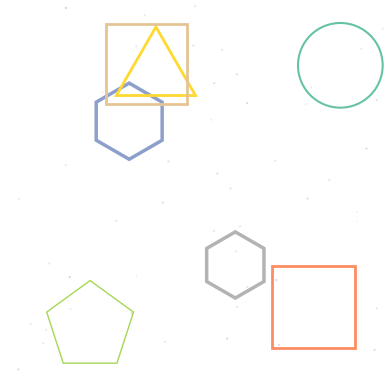[{"shape": "circle", "thickness": 1.5, "radius": 0.55, "center": [0.884, 0.83]}, {"shape": "square", "thickness": 2, "radius": 0.54, "center": [0.814, 0.202]}, {"shape": "hexagon", "thickness": 2.5, "radius": 0.49, "center": [0.336, 0.685]}, {"shape": "pentagon", "thickness": 1, "radius": 0.59, "center": [0.234, 0.153]}, {"shape": "triangle", "thickness": 2, "radius": 0.59, "center": [0.405, 0.811]}, {"shape": "square", "thickness": 2, "radius": 0.52, "center": [0.38, 0.834]}, {"shape": "hexagon", "thickness": 2.5, "radius": 0.43, "center": [0.611, 0.312]}]